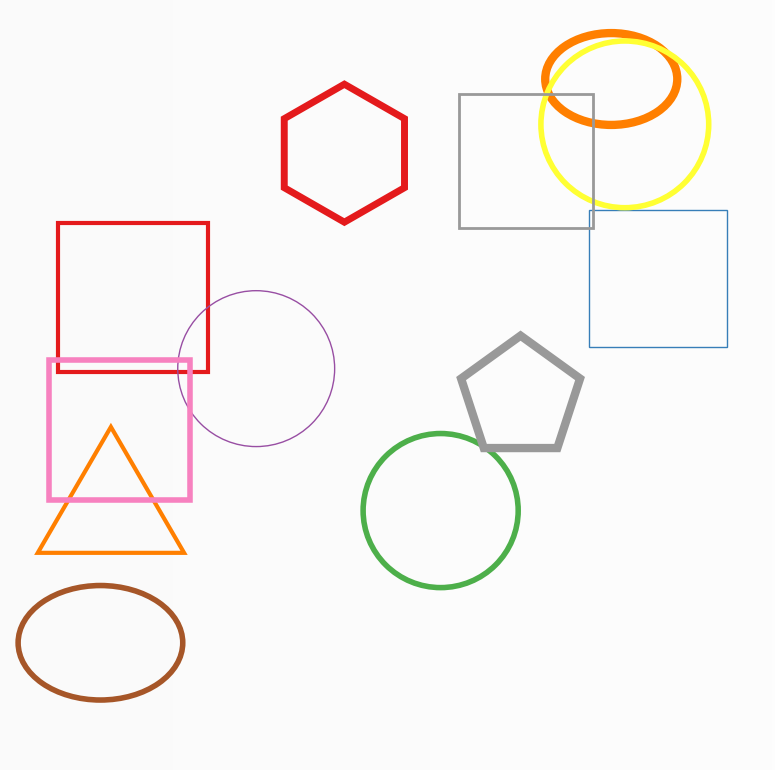[{"shape": "square", "thickness": 1.5, "radius": 0.48, "center": [0.172, 0.613]}, {"shape": "hexagon", "thickness": 2.5, "radius": 0.45, "center": [0.444, 0.801]}, {"shape": "square", "thickness": 0.5, "radius": 0.44, "center": [0.849, 0.639]}, {"shape": "circle", "thickness": 2, "radius": 0.5, "center": [0.569, 0.337]}, {"shape": "circle", "thickness": 0.5, "radius": 0.51, "center": [0.331, 0.521]}, {"shape": "oval", "thickness": 3, "radius": 0.43, "center": [0.789, 0.897]}, {"shape": "triangle", "thickness": 1.5, "radius": 0.54, "center": [0.143, 0.337]}, {"shape": "circle", "thickness": 2, "radius": 0.54, "center": [0.806, 0.839]}, {"shape": "oval", "thickness": 2, "radius": 0.53, "center": [0.13, 0.165]}, {"shape": "square", "thickness": 2, "radius": 0.46, "center": [0.154, 0.441]}, {"shape": "pentagon", "thickness": 3, "radius": 0.4, "center": [0.672, 0.483]}, {"shape": "square", "thickness": 1, "radius": 0.43, "center": [0.679, 0.791]}]